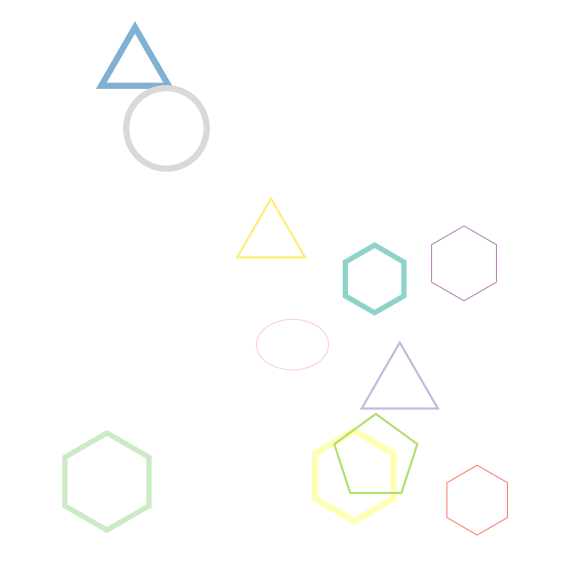[{"shape": "hexagon", "thickness": 2.5, "radius": 0.29, "center": [0.649, 0.516]}, {"shape": "hexagon", "thickness": 3, "radius": 0.39, "center": [0.614, 0.175]}, {"shape": "triangle", "thickness": 1, "radius": 0.38, "center": [0.692, 0.33]}, {"shape": "hexagon", "thickness": 0.5, "radius": 0.3, "center": [0.826, 0.133]}, {"shape": "triangle", "thickness": 3, "radius": 0.34, "center": [0.234, 0.884]}, {"shape": "pentagon", "thickness": 1, "radius": 0.38, "center": [0.651, 0.207]}, {"shape": "oval", "thickness": 0.5, "radius": 0.31, "center": [0.506, 0.402]}, {"shape": "circle", "thickness": 3, "radius": 0.35, "center": [0.288, 0.777]}, {"shape": "hexagon", "thickness": 0.5, "radius": 0.32, "center": [0.803, 0.543]}, {"shape": "hexagon", "thickness": 2.5, "radius": 0.42, "center": [0.185, 0.165]}, {"shape": "triangle", "thickness": 1, "radius": 0.34, "center": [0.469, 0.587]}]